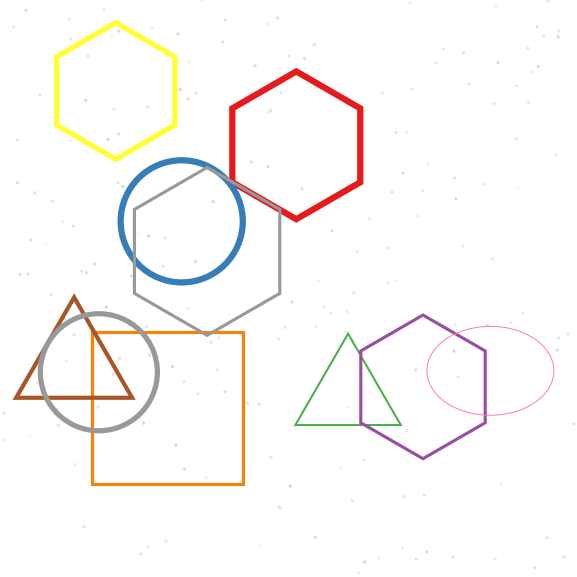[{"shape": "hexagon", "thickness": 3, "radius": 0.64, "center": [0.513, 0.748]}, {"shape": "circle", "thickness": 3, "radius": 0.53, "center": [0.315, 0.616]}, {"shape": "triangle", "thickness": 1, "radius": 0.53, "center": [0.603, 0.316]}, {"shape": "hexagon", "thickness": 1.5, "radius": 0.62, "center": [0.732, 0.329]}, {"shape": "square", "thickness": 1.5, "radius": 0.66, "center": [0.29, 0.293]}, {"shape": "hexagon", "thickness": 2.5, "radius": 0.59, "center": [0.2, 0.842]}, {"shape": "triangle", "thickness": 2, "radius": 0.58, "center": [0.128, 0.368]}, {"shape": "oval", "thickness": 0.5, "radius": 0.55, "center": [0.849, 0.357]}, {"shape": "hexagon", "thickness": 1.5, "radius": 0.73, "center": [0.359, 0.564]}, {"shape": "circle", "thickness": 2.5, "radius": 0.51, "center": [0.171, 0.355]}]